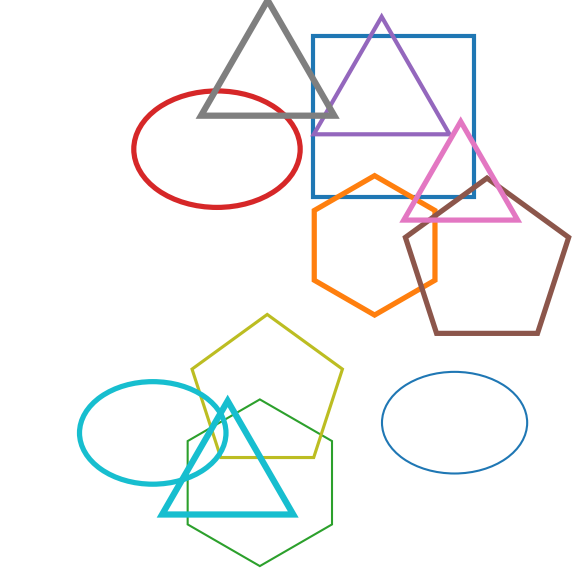[{"shape": "oval", "thickness": 1, "radius": 0.63, "center": [0.787, 0.267]}, {"shape": "square", "thickness": 2, "radius": 0.7, "center": [0.682, 0.797]}, {"shape": "hexagon", "thickness": 2.5, "radius": 0.6, "center": [0.649, 0.574]}, {"shape": "hexagon", "thickness": 1, "radius": 0.72, "center": [0.45, 0.163]}, {"shape": "oval", "thickness": 2.5, "radius": 0.72, "center": [0.376, 0.741]}, {"shape": "triangle", "thickness": 2, "radius": 0.68, "center": [0.661, 0.834]}, {"shape": "pentagon", "thickness": 2.5, "radius": 0.74, "center": [0.843, 0.542]}, {"shape": "triangle", "thickness": 2.5, "radius": 0.57, "center": [0.798, 0.675]}, {"shape": "triangle", "thickness": 3, "radius": 0.67, "center": [0.463, 0.865]}, {"shape": "pentagon", "thickness": 1.5, "radius": 0.68, "center": [0.463, 0.318]}, {"shape": "triangle", "thickness": 3, "radius": 0.66, "center": [0.394, 0.174]}, {"shape": "oval", "thickness": 2.5, "radius": 0.63, "center": [0.264, 0.249]}]